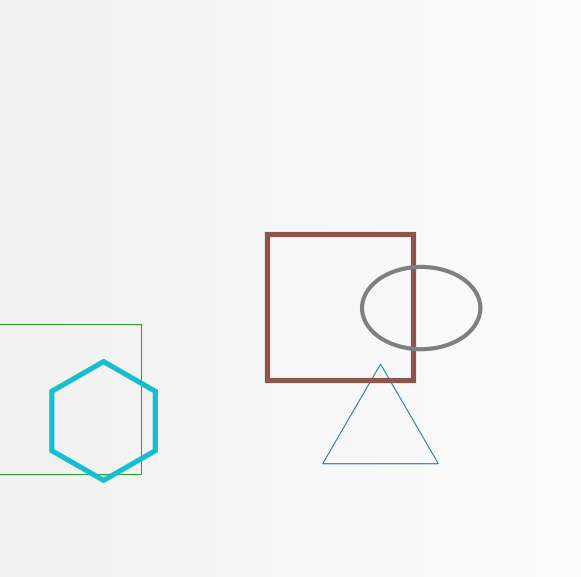[{"shape": "triangle", "thickness": 0.5, "radius": 0.57, "center": [0.655, 0.254]}, {"shape": "square", "thickness": 0.5, "radius": 0.65, "center": [0.113, 0.308]}, {"shape": "square", "thickness": 2.5, "radius": 0.63, "center": [0.585, 0.468]}, {"shape": "oval", "thickness": 2, "radius": 0.51, "center": [0.725, 0.466]}, {"shape": "hexagon", "thickness": 2.5, "radius": 0.51, "center": [0.178, 0.27]}]